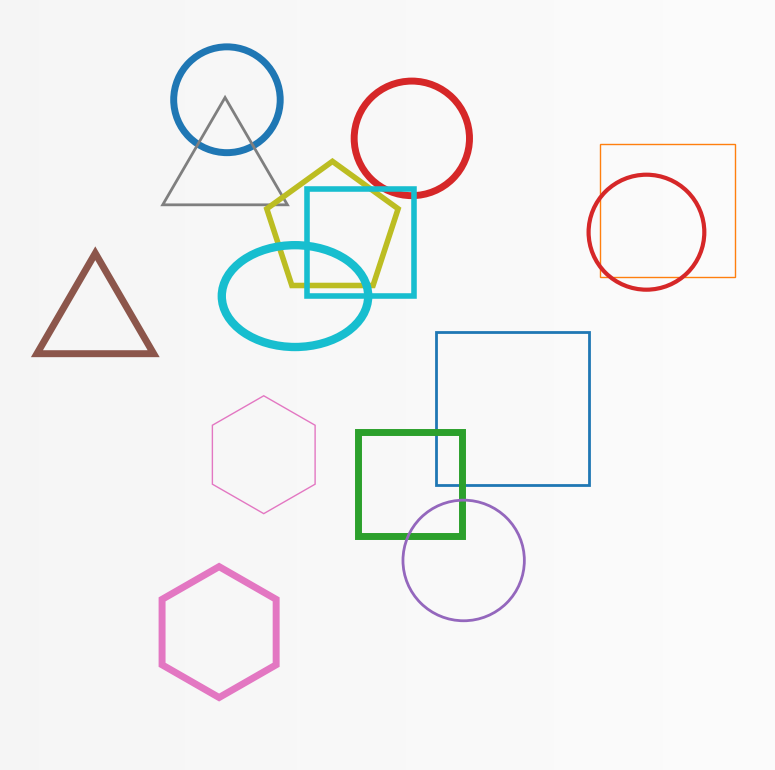[{"shape": "circle", "thickness": 2.5, "radius": 0.34, "center": [0.293, 0.87]}, {"shape": "square", "thickness": 1, "radius": 0.49, "center": [0.661, 0.47]}, {"shape": "square", "thickness": 0.5, "radius": 0.43, "center": [0.861, 0.726]}, {"shape": "square", "thickness": 2.5, "radius": 0.33, "center": [0.529, 0.371]}, {"shape": "circle", "thickness": 2.5, "radius": 0.37, "center": [0.531, 0.82]}, {"shape": "circle", "thickness": 1.5, "radius": 0.37, "center": [0.834, 0.698]}, {"shape": "circle", "thickness": 1, "radius": 0.39, "center": [0.598, 0.272]}, {"shape": "triangle", "thickness": 2.5, "radius": 0.43, "center": [0.123, 0.584]}, {"shape": "hexagon", "thickness": 0.5, "radius": 0.38, "center": [0.34, 0.409]}, {"shape": "hexagon", "thickness": 2.5, "radius": 0.42, "center": [0.283, 0.179]}, {"shape": "triangle", "thickness": 1, "radius": 0.46, "center": [0.29, 0.78]}, {"shape": "pentagon", "thickness": 2, "radius": 0.45, "center": [0.429, 0.701]}, {"shape": "oval", "thickness": 3, "radius": 0.47, "center": [0.381, 0.615]}, {"shape": "square", "thickness": 2, "radius": 0.35, "center": [0.465, 0.685]}]